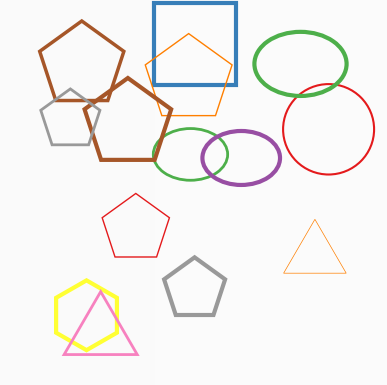[{"shape": "circle", "thickness": 1.5, "radius": 0.59, "center": [0.848, 0.664]}, {"shape": "pentagon", "thickness": 1, "radius": 0.46, "center": [0.35, 0.406]}, {"shape": "square", "thickness": 3, "radius": 0.53, "center": [0.503, 0.887]}, {"shape": "oval", "thickness": 3, "radius": 0.59, "center": [0.775, 0.834]}, {"shape": "oval", "thickness": 2, "radius": 0.48, "center": [0.492, 0.599]}, {"shape": "oval", "thickness": 3, "radius": 0.5, "center": [0.623, 0.59]}, {"shape": "pentagon", "thickness": 1, "radius": 0.59, "center": [0.487, 0.795]}, {"shape": "triangle", "thickness": 0.5, "radius": 0.47, "center": [0.813, 0.337]}, {"shape": "hexagon", "thickness": 3, "radius": 0.45, "center": [0.223, 0.181]}, {"shape": "pentagon", "thickness": 2.5, "radius": 0.57, "center": [0.211, 0.831]}, {"shape": "pentagon", "thickness": 3, "radius": 0.59, "center": [0.33, 0.68]}, {"shape": "triangle", "thickness": 2, "radius": 0.54, "center": [0.26, 0.134]}, {"shape": "pentagon", "thickness": 2, "radius": 0.4, "center": [0.182, 0.689]}, {"shape": "pentagon", "thickness": 3, "radius": 0.41, "center": [0.502, 0.249]}]